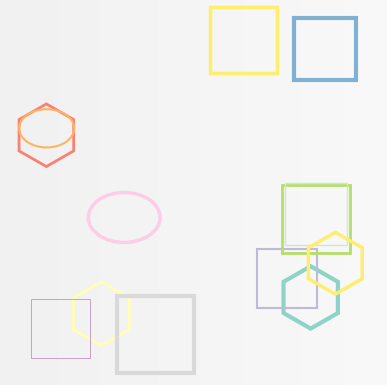[{"shape": "hexagon", "thickness": 3, "radius": 0.41, "center": [0.802, 0.227]}, {"shape": "hexagon", "thickness": 2, "radius": 0.41, "center": [0.261, 0.185]}, {"shape": "square", "thickness": 1.5, "radius": 0.38, "center": [0.741, 0.276]}, {"shape": "hexagon", "thickness": 2, "radius": 0.41, "center": [0.12, 0.649]}, {"shape": "square", "thickness": 3, "radius": 0.4, "center": [0.839, 0.872]}, {"shape": "oval", "thickness": 1.5, "radius": 0.35, "center": [0.12, 0.667]}, {"shape": "square", "thickness": 2, "radius": 0.44, "center": [0.815, 0.431]}, {"shape": "oval", "thickness": 2.5, "radius": 0.46, "center": [0.32, 0.435]}, {"shape": "square", "thickness": 3, "radius": 0.5, "center": [0.402, 0.131]}, {"shape": "square", "thickness": 0.5, "radius": 0.38, "center": [0.156, 0.148]}, {"shape": "square", "thickness": 1, "radius": 0.4, "center": [0.816, 0.444]}, {"shape": "square", "thickness": 2.5, "radius": 0.43, "center": [0.629, 0.897]}, {"shape": "hexagon", "thickness": 2.5, "radius": 0.4, "center": [0.865, 0.316]}]